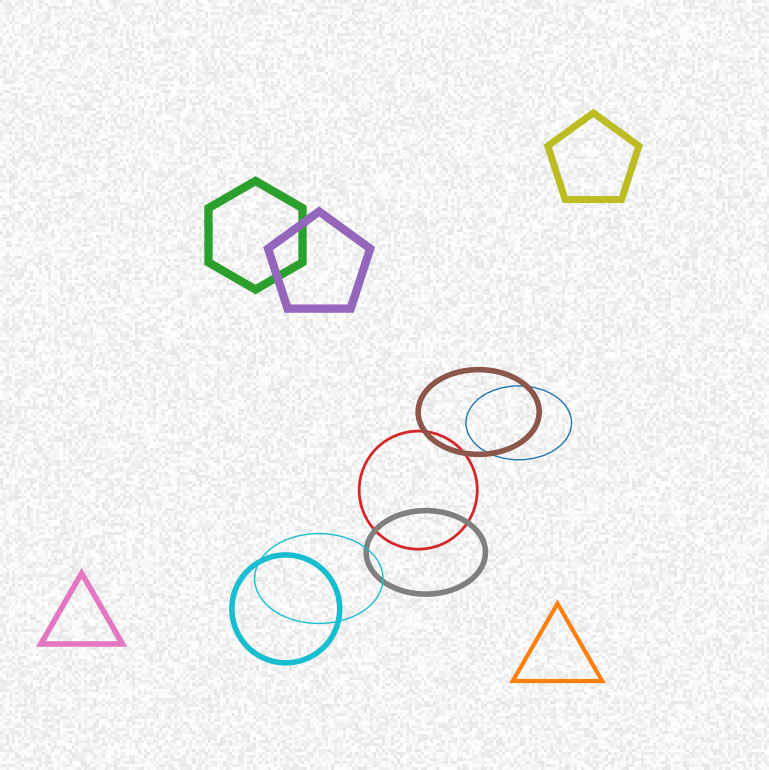[{"shape": "oval", "thickness": 0.5, "radius": 0.34, "center": [0.674, 0.451]}, {"shape": "triangle", "thickness": 1.5, "radius": 0.34, "center": [0.724, 0.149]}, {"shape": "hexagon", "thickness": 3, "radius": 0.35, "center": [0.332, 0.694]}, {"shape": "circle", "thickness": 1, "radius": 0.38, "center": [0.543, 0.363]}, {"shape": "pentagon", "thickness": 3, "radius": 0.35, "center": [0.414, 0.656]}, {"shape": "oval", "thickness": 2, "radius": 0.39, "center": [0.622, 0.465]}, {"shape": "triangle", "thickness": 2, "radius": 0.31, "center": [0.106, 0.194]}, {"shape": "oval", "thickness": 2, "radius": 0.39, "center": [0.553, 0.283]}, {"shape": "pentagon", "thickness": 2.5, "radius": 0.31, "center": [0.771, 0.791]}, {"shape": "circle", "thickness": 2, "radius": 0.35, "center": [0.371, 0.209]}, {"shape": "oval", "thickness": 0.5, "radius": 0.42, "center": [0.414, 0.249]}]